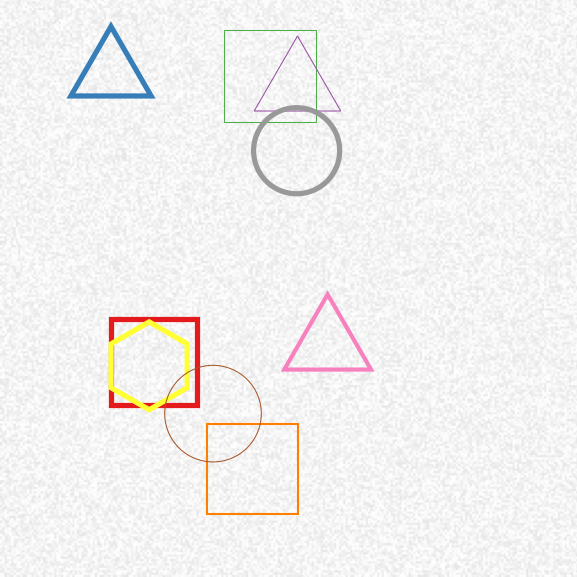[{"shape": "square", "thickness": 2.5, "radius": 0.37, "center": [0.266, 0.372]}, {"shape": "triangle", "thickness": 2.5, "radius": 0.4, "center": [0.192, 0.873]}, {"shape": "square", "thickness": 0.5, "radius": 0.4, "center": [0.467, 0.868]}, {"shape": "triangle", "thickness": 0.5, "radius": 0.43, "center": [0.515, 0.85]}, {"shape": "square", "thickness": 1, "radius": 0.39, "center": [0.437, 0.187]}, {"shape": "hexagon", "thickness": 2.5, "radius": 0.38, "center": [0.258, 0.366]}, {"shape": "circle", "thickness": 0.5, "radius": 0.42, "center": [0.369, 0.283]}, {"shape": "triangle", "thickness": 2, "radius": 0.43, "center": [0.567, 0.403]}, {"shape": "circle", "thickness": 2.5, "radius": 0.37, "center": [0.514, 0.738]}]